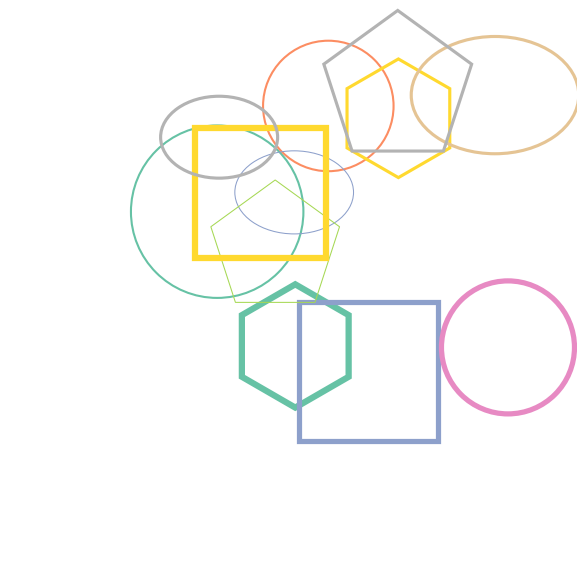[{"shape": "hexagon", "thickness": 3, "radius": 0.53, "center": [0.511, 0.4]}, {"shape": "circle", "thickness": 1, "radius": 0.75, "center": [0.376, 0.633]}, {"shape": "circle", "thickness": 1, "radius": 0.56, "center": [0.569, 0.816]}, {"shape": "square", "thickness": 2.5, "radius": 0.6, "center": [0.638, 0.356]}, {"shape": "oval", "thickness": 0.5, "radius": 0.51, "center": [0.509, 0.666]}, {"shape": "circle", "thickness": 2.5, "radius": 0.58, "center": [0.88, 0.398]}, {"shape": "pentagon", "thickness": 0.5, "radius": 0.59, "center": [0.477, 0.57]}, {"shape": "square", "thickness": 3, "radius": 0.56, "center": [0.451, 0.665]}, {"shape": "hexagon", "thickness": 1.5, "radius": 0.51, "center": [0.69, 0.794]}, {"shape": "oval", "thickness": 1.5, "radius": 0.73, "center": [0.857, 0.834]}, {"shape": "oval", "thickness": 1.5, "radius": 0.51, "center": [0.379, 0.762]}, {"shape": "pentagon", "thickness": 1.5, "radius": 0.67, "center": [0.689, 0.846]}]